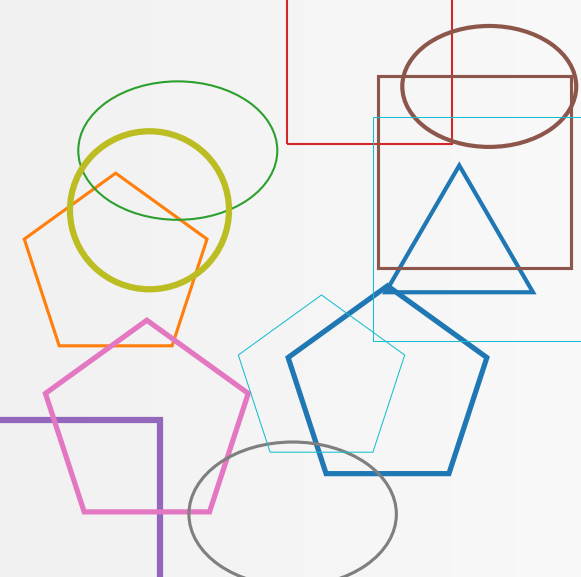[{"shape": "triangle", "thickness": 2, "radius": 0.73, "center": [0.79, 0.566]}, {"shape": "pentagon", "thickness": 2.5, "radius": 0.9, "center": [0.667, 0.324]}, {"shape": "pentagon", "thickness": 1.5, "radius": 0.83, "center": [0.199, 0.534]}, {"shape": "oval", "thickness": 1, "radius": 0.86, "center": [0.306, 0.738]}, {"shape": "square", "thickness": 1, "radius": 0.71, "center": [0.635, 0.892]}, {"shape": "square", "thickness": 3, "radius": 0.73, "center": [0.128, 0.125]}, {"shape": "oval", "thickness": 2, "radius": 0.75, "center": [0.842, 0.849]}, {"shape": "square", "thickness": 1.5, "radius": 0.83, "center": [0.816, 0.7]}, {"shape": "pentagon", "thickness": 2.5, "radius": 0.92, "center": [0.253, 0.261]}, {"shape": "oval", "thickness": 1.5, "radius": 0.89, "center": [0.503, 0.109]}, {"shape": "circle", "thickness": 3, "radius": 0.68, "center": [0.257, 0.635]}, {"shape": "pentagon", "thickness": 0.5, "radius": 0.75, "center": [0.553, 0.338]}, {"shape": "square", "thickness": 0.5, "radius": 0.97, "center": [0.836, 0.603]}]